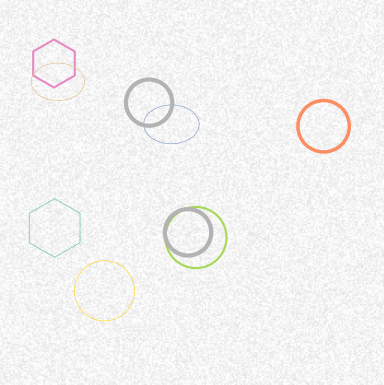[{"shape": "hexagon", "thickness": 0.5, "radius": 0.38, "center": [0.142, 0.408]}, {"shape": "circle", "thickness": 2.5, "radius": 0.33, "center": [0.841, 0.672]}, {"shape": "oval", "thickness": 0.5, "radius": 0.36, "center": [0.445, 0.677]}, {"shape": "hexagon", "thickness": 1.5, "radius": 0.31, "center": [0.14, 0.835]}, {"shape": "circle", "thickness": 1.5, "radius": 0.4, "center": [0.509, 0.383]}, {"shape": "circle", "thickness": 0.5, "radius": 0.39, "center": [0.271, 0.245]}, {"shape": "oval", "thickness": 0.5, "radius": 0.35, "center": [0.15, 0.788]}, {"shape": "circle", "thickness": 3, "radius": 0.3, "center": [0.489, 0.397]}, {"shape": "circle", "thickness": 3, "radius": 0.3, "center": [0.387, 0.733]}]